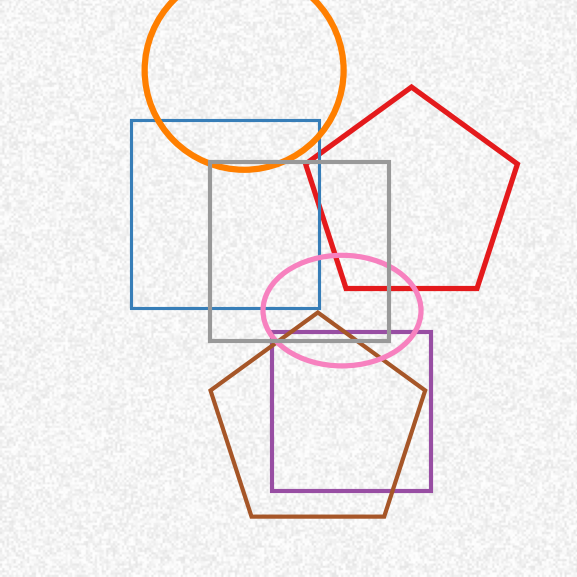[{"shape": "pentagon", "thickness": 2.5, "radius": 0.96, "center": [0.713, 0.656]}, {"shape": "square", "thickness": 1.5, "radius": 0.81, "center": [0.389, 0.629]}, {"shape": "square", "thickness": 2, "radius": 0.69, "center": [0.609, 0.287]}, {"shape": "circle", "thickness": 3, "radius": 0.86, "center": [0.423, 0.877]}, {"shape": "pentagon", "thickness": 2, "radius": 0.98, "center": [0.55, 0.263]}, {"shape": "oval", "thickness": 2.5, "radius": 0.68, "center": [0.592, 0.461]}, {"shape": "square", "thickness": 2, "radius": 0.78, "center": [0.518, 0.564]}]